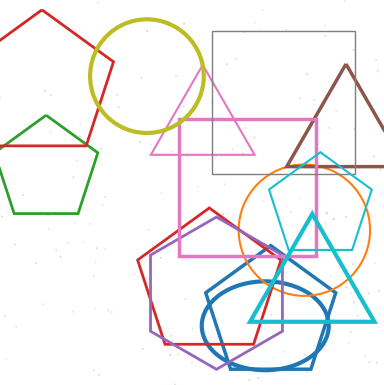[{"shape": "oval", "thickness": 3, "radius": 0.82, "center": [0.689, 0.154]}, {"shape": "pentagon", "thickness": 2.5, "radius": 0.89, "center": [0.703, 0.185]}, {"shape": "circle", "thickness": 1.5, "radius": 0.85, "center": [0.791, 0.402]}, {"shape": "pentagon", "thickness": 2, "radius": 0.71, "center": [0.12, 0.559]}, {"shape": "pentagon", "thickness": 2, "radius": 0.98, "center": [0.544, 0.264]}, {"shape": "pentagon", "thickness": 2, "radius": 0.98, "center": [0.109, 0.779]}, {"shape": "hexagon", "thickness": 2, "radius": 0.99, "center": [0.562, 0.239]}, {"shape": "triangle", "thickness": 2.5, "radius": 0.89, "center": [0.899, 0.656]}, {"shape": "square", "thickness": 2.5, "radius": 0.89, "center": [0.643, 0.513]}, {"shape": "triangle", "thickness": 1.5, "radius": 0.78, "center": [0.527, 0.676]}, {"shape": "square", "thickness": 1, "radius": 0.93, "center": [0.737, 0.733]}, {"shape": "circle", "thickness": 3, "radius": 0.74, "center": [0.382, 0.802]}, {"shape": "triangle", "thickness": 3, "radius": 0.93, "center": [0.811, 0.258]}, {"shape": "pentagon", "thickness": 1.5, "radius": 0.7, "center": [0.832, 0.464]}]